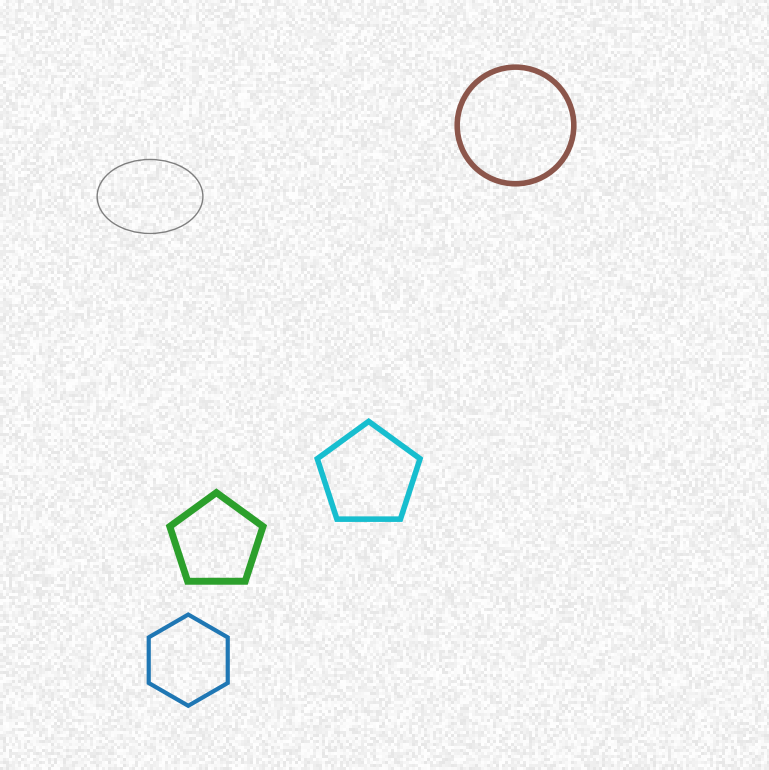[{"shape": "hexagon", "thickness": 1.5, "radius": 0.3, "center": [0.244, 0.143]}, {"shape": "pentagon", "thickness": 2.5, "radius": 0.32, "center": [0.281, 0.297]}, {"shape": "circle", "thickness": 2, "radius": 0.38, "center": [0.669, 0.837]}, {"shape": "oval", "thickness": 0.5, "radius": 0.34, "center": [0.195, 0.745]}, {"shape": "pentagon", "thickness": 2, "radius": 0.35, "center": [0.479, 0.383]}]